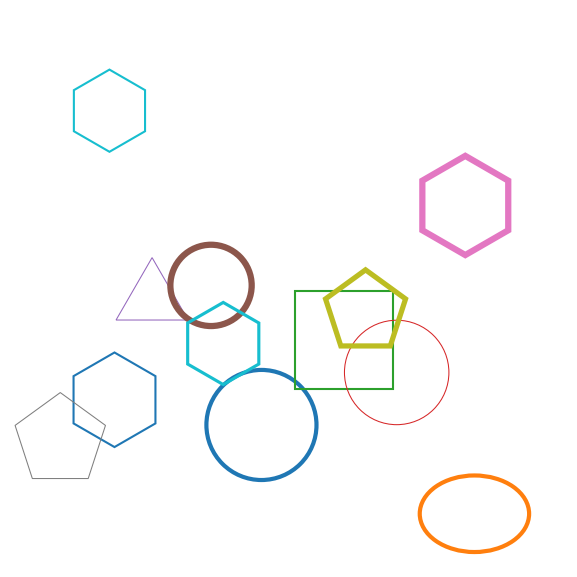[{"shape": "circle", "thickness": 2, "radius": 0.48, "center": [0.453, 0.263]}, {"shape": "hexagon", "thickness": 1, "radius": 0.41, "center": [0.198, 0.307]}, {"shape": "oval", "thickness": 2, "radius": 0.47, "center": [0.822, 0.11]}, {"shape": "square", "thickness": 1, "radius": 0.42, "center": [0.596, 0.41]}, {"shape": "circle", "thickness": 0.5, "radius": 0.45, "center": [0.687, 0.354]}, {"shape": "triangle", "thickness": 0.5, "radius": 0.36, "center": [0.263, 0.481]}, {"shape": "circle", "thickness": 3, "radius": 0.35, "center": [0.365, 0.505]}, {"shape": "hexagon", "thickness": 3, "radius": 0.43, "center": [0.806, 0.643]}, {"shape": "pentagon", "thickness": 0.5, "radius": 0.41, "center": [0.104, 0.237]}, {"shape": "pentagon", "thickness": 2.5, "radius": 0.36, "center": [0.633, 0.459]}, {"shape": "hexagon", "thickness": 1.5, "radius": 0.36, "center": [0.387, 0.404]}, {"shape": "hexagon", "thickness": 1, "radius": 0.36, "center": [0.19, 0.807]}]